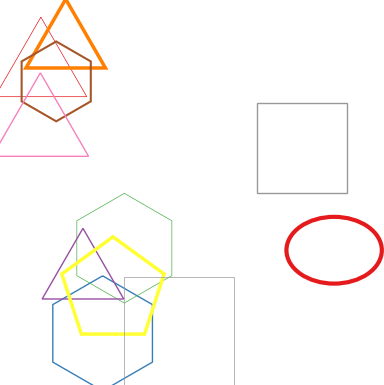[{"shape": "triangle", "thickness": 0.5, "radius": 0.69, "center": [0.106, 0.818]}, {"shape": "oval", "thickness": 3, "radius": 0.62, "center": [0.868, 0.35]}, {"shape": "hexagon", "thickness": 1, "radius": 0.75, "center": [0.267, 0.134]}, {"shape": "hexagon", "thickness": 0.5, "radius": 0.71, "center": [0.323, 0.355]}, {"shape": "triangle", "thickness": 1, "radius": 0.61, "center": [0.215, 0.285]}, {"shape": "triangle", "thickness": 2.5, "radius": 0.6, "center": [0.171, 0.883]}, {"shape": "pentagon", "thickness": 2.5, "radius": 0.7, "center": [0.293, 0.245]}, {"shape": "hexagon", "thickness": 1.5, "radius": 0.52, "center": [0.146, 0.789]}, {"shape": "triangle", "thickness": 1, "radius": 0.72, "center": [0.105, 0.666]}, {"shape": "square", "thickness": 1, "radius": 0.58, "center": [0.784, 0.615]}, {"shape": "square", "thickness": 0.5, "radius": 0.71, "center": [0.465, 0.137]}]